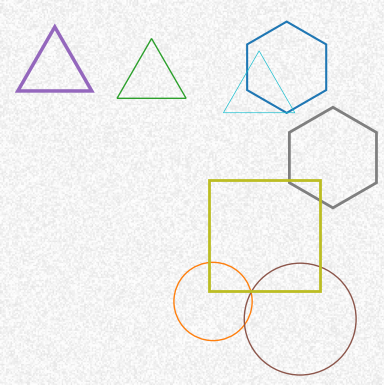[{"shape": "hexagon", "thickness": 1.5, "radius": 0.59, "center": [0.745, 0.825]}, {"shape": "circle", "thickness": 1, "radius": 0.51, "center": [0.553, 0.217]}, {"shape": "triangle", "thickness": 1, "radius": 0.52, "center": [0.394, 0.796]}, {"shape": "triangle", "thickness": 2.5, "radius": 0.55, "center": [0.142, 0.819]}, {"shape": "circle", "thickness": 1, "radius": 0.73, "center": [0.78, 0.171]}, {"shape": "hexagon", "thickness": 2, "radius": 0.65, "center": [0.865, 0.591]}, {"shape": "square", "thickness": 2, "radius": 0.72, "center": [0.686, 0.389]}, {"shape": "triangle", "thickness": 0.5, "radius": 0.54, "center": [0.673, 0.761]}]